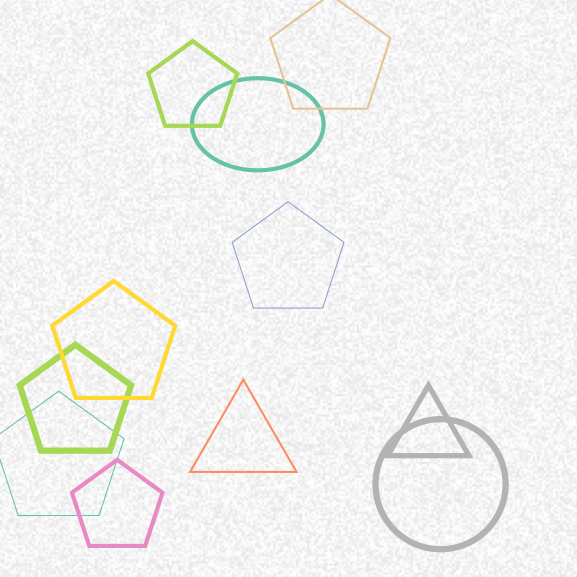[{"shape": "oval", "thickness": 2, "radius": 0.57, "center": [0.446, 0.784]}, {"shape": "pentagon", "thickness": 0.5, "radius": 0.6, "center": [0.102, 0.203]}, {"shape": "triangle", "thickness": 1, "radius": 0.53, "center": [0.421, 0.235]}, {"shape": "pentagon", "thickness": 0.5, "radius": 0.51, "center": [0.499, 0.548]}, {"shape": "pentagon", "thickness": 2, "radius": 0.41, "center": [0.203, 0.121]}, {"shape": "pentagon", "thickness": 3, "radius": 0.51, "center": [0.131, 0.301]}, {"shape": "pentagon", "thickness": 2, "radius": 0.41, "center": [0.334, 0.847]}, {"shape": "pentagon", "thickness": 2, "radius": 0.56, "center": [0.197, 0.401]}, {"shape": "pentagon", "thickness": 1, "radius": 0.55, "center": [0.572, 0.899]}, {"shape": "triangle", "thickness": 2.5, "radius": 0.41, "center": [0.742, 0.251]}, {"shape": "circle", "thickness": 3, "radius": 0.56, "center": [0.763, 0.161]}]